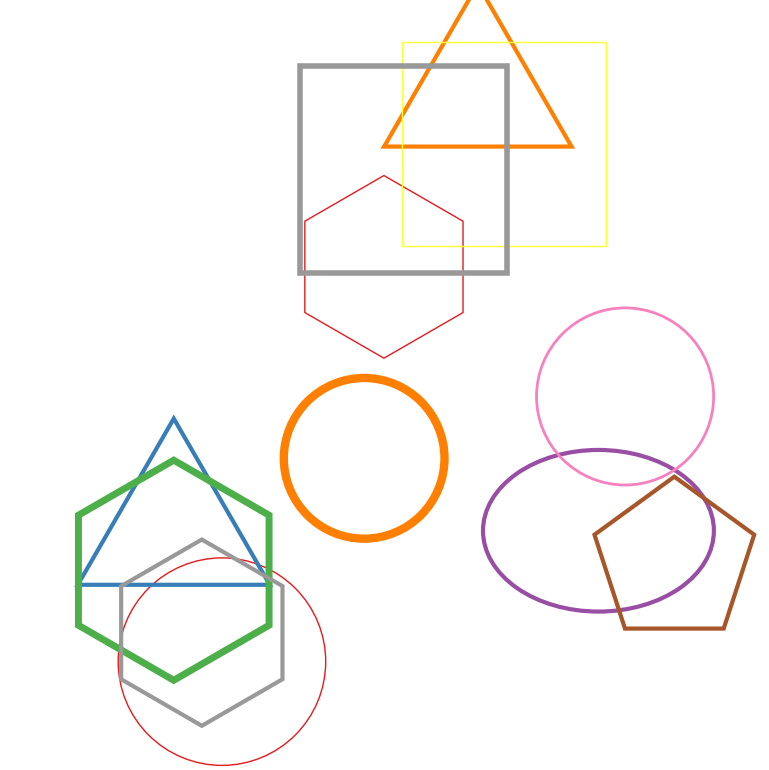[{"shape": "hexagon", "thickness": 0.5, "radius": 0.59, "center": [0.499, 0.653]}, {"shape": "circle", "thickness": 0.5, "radius": 0.67, "center": [0.288, 0.141]}, {"shape": "triangle", "thickness": 1.5, "radius": 0.72, "center": [0.226, 0.313]}, {"shape": "hexagon", "thickness": 2.5, "radius": 0.71, "center": [0.226, 0.259]}, {"shape": "oval", "thickness": 1.5, "radius": 0.75, "center": [0.777, 0.311]}, {"shape": "triangle", "thickness": 1.5, "radius": 0.7, "center": [0.621, 0.88]}, {"shape": "circle", "thickness": 3, "radius": 0.52, "center": [0.473, 0.405]}, {"shape": "square", "thickness": 0.5, "radius": 0.66, "center": [0.655, 0.813]}, {"shape": "pentagon", "thickness": 1.5, "radius": 0.55, "center": [0.876, 0.272]}, {"shape": "circle", "thickness": 1, "radius": 0.58, "center": [0.812, 0.485]}, {"shape": "hexagon", "thickness": 1.5, "radius": 0.6, "center": [0.262, 0.178]}, {"shape": "square", "thickness": 2, "radius": 0.67, "center": [0.524, 0.78]}]